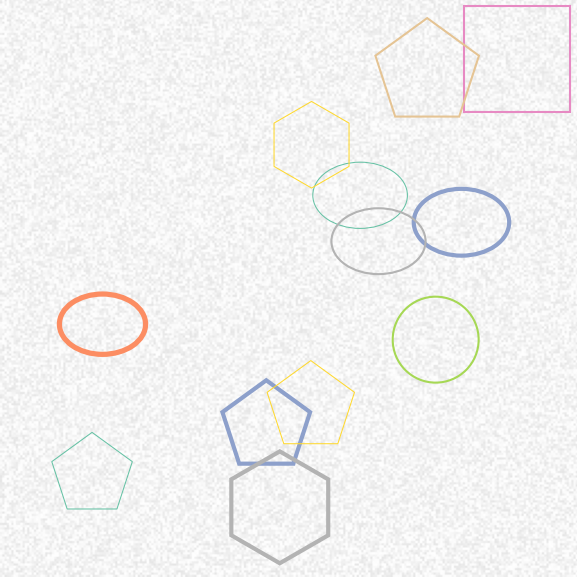[{"shape": "pentagon", "thickness": 0.5, "radius": 0.37, "center": [0.159, 0.177]}, {"shape": "oval", "thickness": 0.5, "radius": 0.41, "center": [0.624, 0.661]}, {"shape": "oval", "thickness": 2.5, "radius": 0.37, "center": [0.177, 0.438]}, {"shape": "oval", "thickness": 2, "radius": 0.41, "center": [0.799, 0.614]}, {"shape": "pentagon", "thickness": 2, "radius": 0.4, "center": [0.461, 0.261]}, {"shape": "square", "thickness": 1, "radius": 0.46, "center": [0.895, 0.896]}, {"shape": "circle", "thickness": 1, "radius": 0.37, "center": [0.754, 0.411]}, {"shape": "hexagon", "thickness": 0.5, "radius": 0.37, "center": [0.539, 0.748]}, {"shape": "pentagon", "thickness": 0.5, "radius": 0.4, "center": [0.538, 0.295]}, {"shape": "pentagon", "thickness": 1, "radius": 0.47, "center": [0.74, 0.874]}, {"shape": "oval", "thickness": 1, "radius": 0.41, "center": [0.655, 0.581]}, {"shape": "hexagon", "thickness": 2, "radius": 0.48, "center": [0.484, 0.121]}]